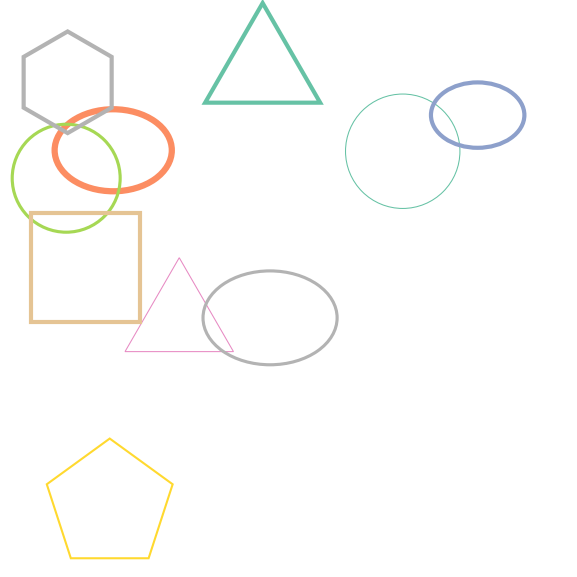[{"shape": "triangle", "thickness": 2, "radius": 0.58, "center": [0.455, 0.879]}, {"shape": "circle", "thickness": 0.5, "radius": 0.5, "center": [0.697, 0.737]}, {"shape": "oval", "thickness": 3, "radius": 0.51, "center": [0.196, 0.739]}, {"shape": "oval", "thickness": 2, "radius": 0.4, "center": [0.827, 0.8]}, {"shape": "triangle", "thickness": 0.5, "radius": 0.54, "center": [0.31, 0.444]}, {"shape": "circle", "thickness": 1.5, "radius": 0.47, "center": [0.115, 0.691]}, {"shape": "pentagon", "thickness": 1, "radius": 0.57, "center": [0.19, 0.125]}, {"shape": "square", "thickness": 2, "radius": 0.47, "center": [0.148, 0.536]}, {"shape": "oval", "thickness": 1.5, "radius": 0.58, "center": [0.468, 0.449]}, {"shape": "hexagon", "thickness": 2, "radius": 0.44, "center": [0.117, 0.857]}]